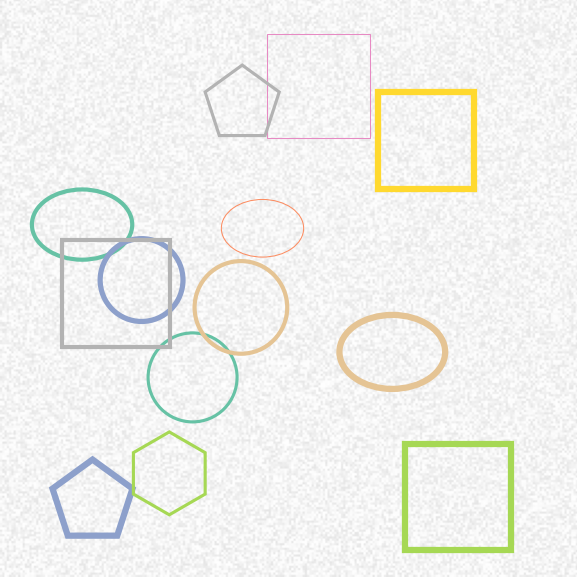[{"shape": "oval", "thickness": 2, "radius": 0.43, "center": [0.142, 0.61]}, {"shape": "circle", "thickness": 1.5, "radius": 0.39, "center": [0.333, 0.346]}, {"shape": "oval", "thickness": 0.5, "radius": 0.36, "center": [0.455, 0.604]}, {"shape": "pentagon", "thickness": 3, "radius": 0.36, "center": [0.16, 0.131]}, {"shape": "circle", "thickness": 2.5, "radius": 0.36, "center": [0.245, 0.514]}, {"shape": "square", "thickness": 0.5, "radius": 0.45, "center": [0.552, 0.85]}, {"shape": "hexagon", "thickness": 1.5, "radius": 0.36, "center": [0.293, 0.179]}, {"shape": "square", "thickness": 3, "radius": 0.46, "center": [0.793, 0.139]}, {"shape": "square", "thickness": 3, "radius": 0.42, "center": [0.738, 0.756]}, {"shape": "oval", "thickness": 3, "radius": 0.46, "center": [0.679, 0.39]}, {"shape": "circle", "thickness": 2, "radius": 0.4, "center": [0.417, 0.467]}, {"shape": "pentagon", "thickness": 1.5, "radius": 0.34, "center": [0.419, 0.819]}, {"shape": "square", "thickness": 2, "radius": 0.47, "center": [0.201, 0.491]}]